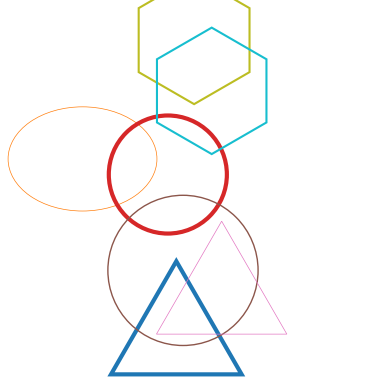[{"shape": "triangle", "thickness": 3, "radius": 0.98, "center": [0.458, 0.126]}, {"shape": "oval", "thickness": 0.5, "radius": 0.97, "center": [0.214, 0.587]}, {"shape": "circle", "thickness": 3, "radius": 0.77, "center": [0.436, 0.547]}, {"shape": "circle", "thickness": 1, "radius": 0.98, "center": [0.475, 0.298]}, {"shape": "triangle", "thickness": 0.5, "radius": 0.98, "center": [0.576, 0.23]}, {"shape": "hexagon", "thickness": 1.5, "radius": 0.83, "center": [0.504, 0.896]}, {"shape": "hexagon", "thickness": 1.5, "radius": 0.82, "center": [0.55, 0.764]}]